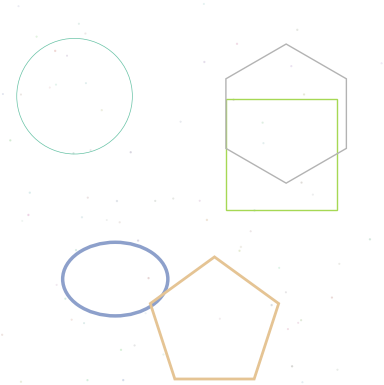[{"shape": "circle", "thickness": 0.5, "radius": 0.75, "center": [0.194, 0.75]}, {"shape": "oval", "thickness": 2.5, "radius": 0.68, "center": [0.299, 0.275]}, {"shape": "square", "thickness": 1, "radius": 0.72, "center": [0.731, 0.599]}, {"shape": "pentagon", "thickness": 2, "radius": 0.88, "center": [0.557, 0.157]}, {"shape": "hexagon", "thickness": 1, "radius": 0.9, "center": [0.743, 0.705]}]